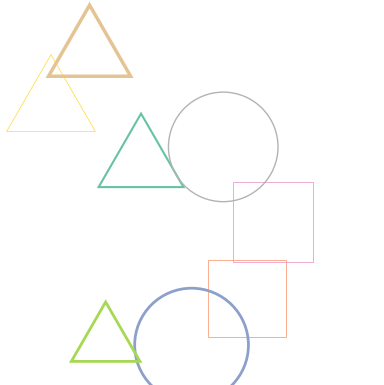[{"shape": "triangle", "thickness": 1.5, "radius": 0.64, "center": [0.366, 0.578]}, {"shape": "square", "thickness": 0.5, "radius": 0.5, "center": [0.642, 0.225]}, {"shape": "circle", "thickness": 2, "radius": 0.74, "center": [0.498, 0.104]}, {"shape": "square", "thickness": 0.5, "radius": 0.52, "center": [0.709, 0.423]}, {"shape": "triangle", "thickness": 2, "radius": 0.51, "center": [0.274, 0.113]}, {"shape": "triangle", "thickness": 0.5, "radius": 0.66, "center": [0.132, 0.725]}, {"shape": "triangle", "thickness": 2.5, "radius": 0.62, "center": [0.233, 0.864]}, {"shape": "circle", "thickness": 1, "radius": 0.71, "center": [0.58, 0.618]}]